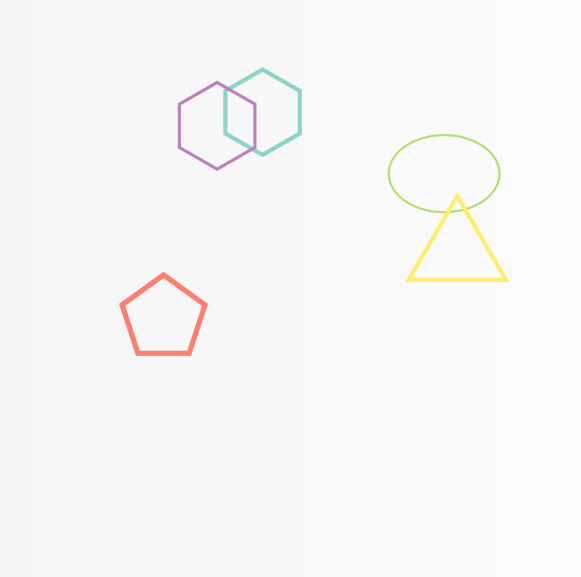[{"shape": "hexagon", "thickness": 2, "radius": 0.37, "center": [0.452, 0.805]}, {"shape": "pentagon", "thickness": 2.5, "radius": 0.38, "center": [0.281, 0.448]}, {"shape": "oval", "thickness": 1, "radius": 0.48, "center": [0.764, 0.698]}, {"shape": "hexagon", "thickness": 1.5, "radius": 0.38, "center": [0.374, 0.781]}, {"shape": "triangle", "thickness": 2, "radius": 0.48, "center": [0.787, 0.563]}]